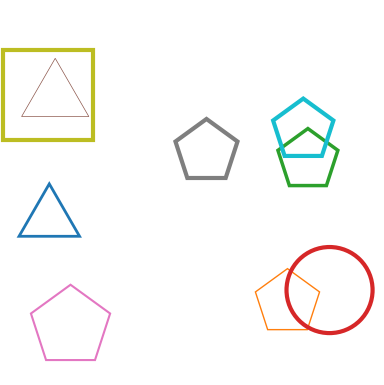[{"shape": "triangle", "thickness": 2, "radius": 0.45, "center": [0.128, 0.432]}, {"shape": "pentagon", "thickness": 1, "radius": 0.44, "center": [0.747, 0.215]}, {"shape": "pentagon", "thickness": 2.5, "radius": 0.41, "center": [0.8, 0.584]}, {"shape": "circle", "thickness": 3, "radius": 0.56, "center": [0.856, 0.247]}, {"shape": "triangle", "thickness": 0.5, "radius": 0.5, "center": [0.143, 0.748]}, {"shape": "pentagon", "thickness": 1.5, "radius": 0.54, "center": [0.183, 0.152]}, {"shape": "pentagon", "thickness": 3, "radius": 0.42, "center": [0.536, 0.606]}, {"shape": "square", "thickness": 3, "radius": 0.58, "center": [0.124, 0.754]}, {"shape": "pentagon", "thickness": 3, "radius": 0.41, "center": [0.788, 0.662]}]